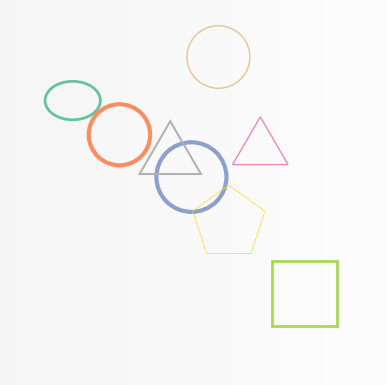[{"shape": "oval", "thickness": 2, "radius": 0.36, "center": [0.188, 0.739]}, {"shape": "circle", "thickness": 3, "radius": 0.4, "center": [0.308, 0.65]}, {"shape": "circle", "thickness": 3, "radius": 0.45, "center": [0.494, 0.54]}, {"shape": "triangle", "thickness": 1, "radius": 0.41, "center": [0.672, 0.614]}, {"shape": "square", "thickness": 2, "radius": 0.42, "center": [0.786, 0.238]}, {"shape": "pentagon", "thickness": 0.5, "radius": 0.49, "center": [0.59, 0.421]}, {"shape": "circle", "thickness": 1, "radius": 0.41, "center": [0.564, 0.852]}, {"shape": "triangle", "thickness": 1.5, "radius": 0.46, "center": [0.439, 0.594]}]